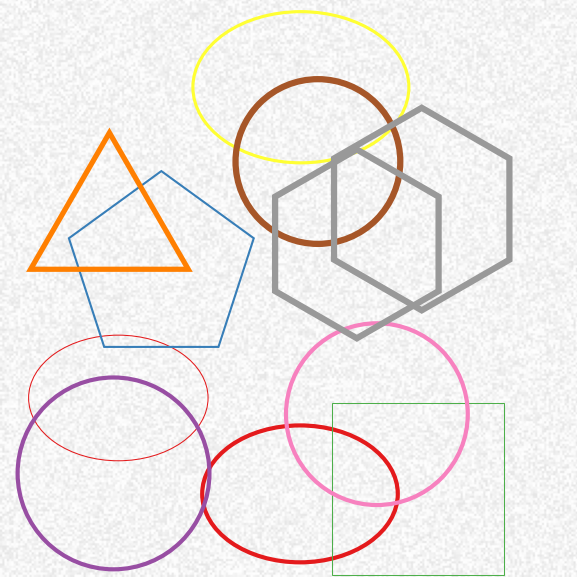[{"shape": "oval", "thickness": 2, "radius": 0.85, "center": [0.519, 0.144]}, {"shape": "oval", "thickness": 0.5, "radius": 0.78, "center": [0.205, 0.31]}, {"shape": "pentagon", "thickness": 1, "radius": 0.84, "center": [0.279, 0.535]}, {"shape": "square", "thickness": 0.5, "radius": 0.74, "center": [0.724, 0.153]}, {"shape": "circle", "thickness": 2, "radius": 0.83, "center": [0.197, 0.179]}, {"shape": "triangle", "thickness": 2.5, "radius": 0.79, "center": [0.189, 0.612]}, {"shape": "oval", "thickness": 1.5, "radius": 0.93, "center": [0.521, 0.848]}, {"shape": "circle", "thickness": 3, "radius": 0.71, "center": [0.55, 0.719]}, {"shape": "circle", "thickness": 2, "radius": 0.79, "center": [0.653, 0.282]}, {"shape": "hexagon", "thickness": 3, "radius": 0.88, "center": [0.73, 0.637]}, {"shape": "hexagon", "thickness": 3, "radius": 0.82, "center": [0.618, 0.577]}]